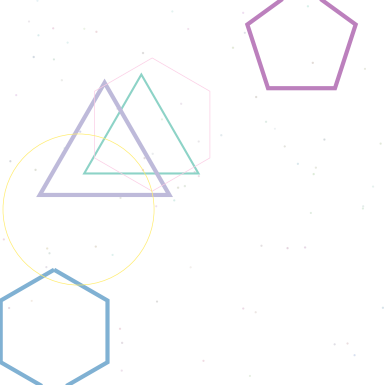[{"shape": "triangle", "thickness": 1.5, "radius": 0.86, "center": [0.367, 0.635]}, {"shape": "triangle", "thickness": 3, "radius": 0.97, "center": [0.272, 0.591]}, {"shape": "hexagon", "thickness": 3, "radius": 0.8, "center": [0.141, 0.139]}, {"shape": "hexagon", "thickness": 0.5, "radius": 0.87, "center": [0.395, 0.676]}, {"shape": "pentagon", "thickness": 3, "radius": 0.74, "center": [0.783, 0.891]}, {"shape": "circle", "thickness": 0.5, "radius": 0.98, "center": [0.204, 0.456]}]